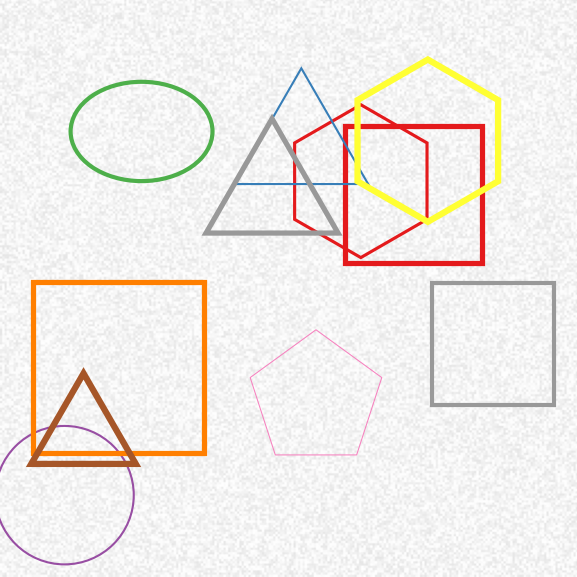[{"shape": "square", "thickness": 2.5, "radius": 0.59, "center": [0.716, 0.663]}, {"shape": "hexagon", "thickness": 1.5, "radius": 0.66, "center": [0.625, 0.685]}, {"shape": "triangle", "thickness": 1, "radius": 0.67, "center": [0.522, 0.747]}, {"shape": "oval", "thickness": 2, "radius": 0.61, "center": [0.245, 0.772]}, {"shape": "circle", "thickness": 1, "radius": 0.6, "center": [0.112, 0.142]}, {"shape": "square", "thickness": 2.5, "radius": 0.74, "center": [0.205, 0.363]}, {"shape": "hexagon", "thickness": 3, "radius": 0.7, "center": [0.741, 0.756]}, {"shape": "triangle", "thickness": 3, "radius": 0.52, "center": [0.145, 0.248]}, {"shape": "pentagon", "thickness": 0.5, "radius": 0.6, "center": [0.547, 0.308]}, {"shape": "triangle", "thickness": 2.5, "radius": 0.66, "center": [0.471, 0.662]}, {"shape": "square", "thickness": 2, "radius": 0.53, "center": [0.853, 0.403]}]